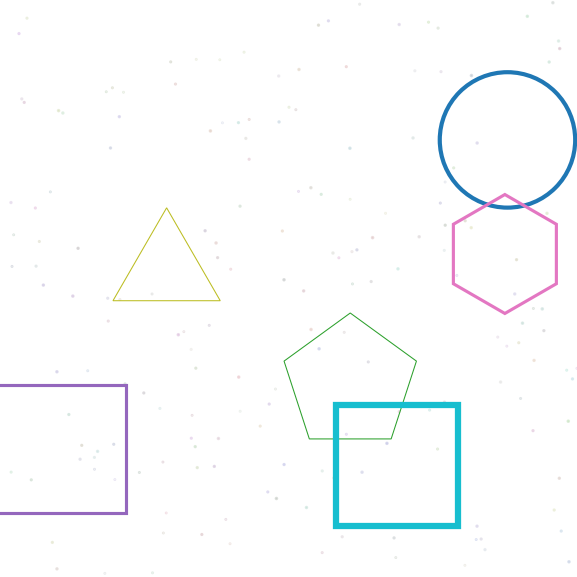[{"shape": "circle", "thickness": 2, "radius": 0.59, "center": [0.879, 0.757]}, {"shape": "pentagon", "thickness": 0.5, "radius": 0.6, "center": [0.606, 0.337]}, {"shape": "square", "thickness": 1.5, "radius": 0.56, "center": [0.107, 0.222]}, {"shape": "hexagon", "thickness": 1.5, "radius": 0.51, "center": [0.874, 0.559]}, {"shape": "triangle", "thickness": 0.5, "radius": 0.54, "center": [0.289, 0.532]}, {"shape": "square", "thickness": 3, "radius": 0.52, "center": [0.687, 0.192]}]